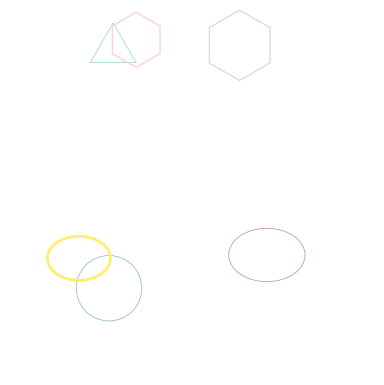[{"shape": "triangle", "thickness": 0.5, "radius": 0.34, "center": [0.294, 0.872]}, {"shape": "hexagon", "thickness": 0.5, "radius": 0.46, "center": [0.622, 0.882]}, {"shape": "circle", "thickness": 0.5, "radius": 0.43, "center": [0.283, 0.251]}, {"shape": "hexagon", "thickness": 1, "radius": 0.36, "center": [0.354, 0.896]}, {"shape": "oval", "thickness": 0.5, "radius": 0.5, "center": [0.693, 0.338]}, {"shape": "oval", "thickness": 2, "radius": 0.41, "center": [0.205, 0.329]}]